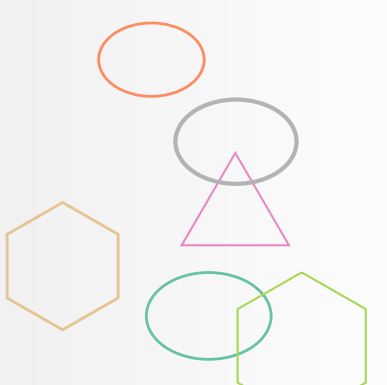[{"shape": "oval", "thickness": 2, "radius": 0.81, "center": [0.539, 0.179]}, {"shape": "oval", "thickness": 2, "radius": 0.68, "center": [0.391, 0.845]}, {"shape": "triangle", "thickness": 1.5, "radius": 0.8, "center": [0.607, 0.443]}, {"shape": "hexagon", "thickness": 1.5, "radius": 0.95, "center": [0.779, 0.102]}, {"shape": "hexagon", "thickness": 2, "radius": 0.83, "center": [0.162, 0.309]}, {"shape": "oval", "thickness": 3, "radius": 0.78, "center": [0.609, 0.632]}]